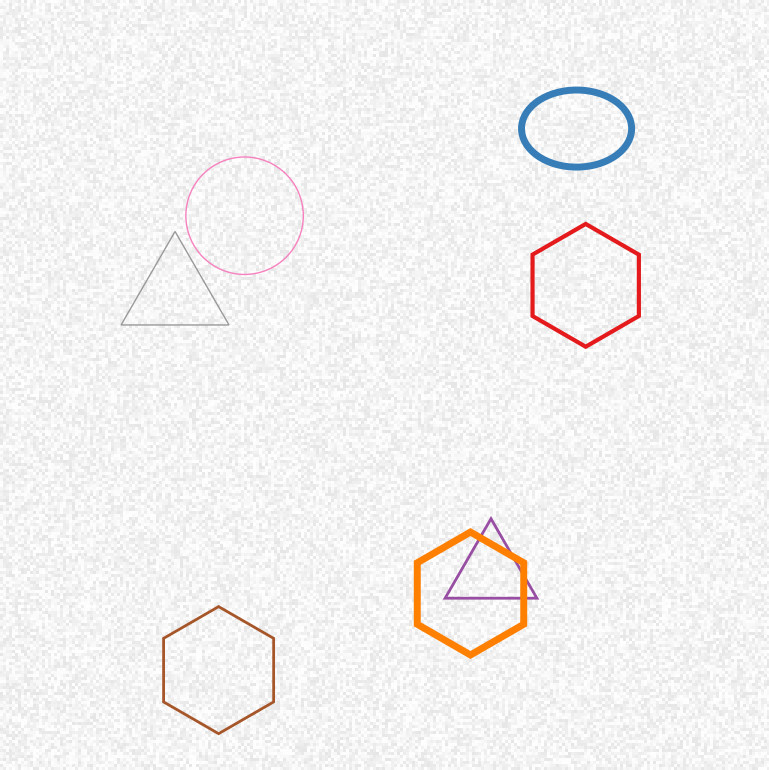[{"shape": "hexagon", "thickness": 1.5, "radius": 0.4, "center": [0.761, 0.629]}, {"shape": "oval", "thickness": 2.5, "radius": 0.36, "center": [0.749, 0.833]}, {"shape": "triangle", "thickness": 1, "radius": 0.34, "center": [0.638, 0.258]}, {"shape": "hexagon", "thickness": 2.5, "radius": 0.4, "center": [0.611, 0.229]}, {"shape": "hexagon", "thickness": 1, "radius": 0.41, "center": [0.284, 0.13]}, {"shape": "circle", "thickness": 0.5, "radius": 0.38, "center": [0.318, 0.72]}, {"shape": "triangle", "thickness": 0.5, "radius": 0.4, "center": [0.227, 0.618]}]